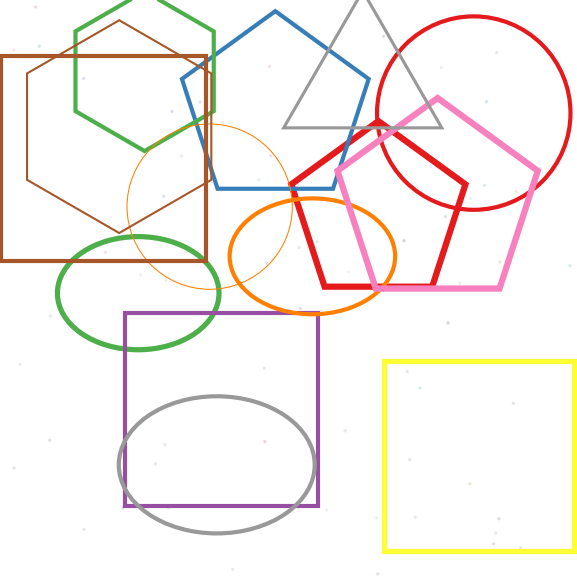[{"shape": "circle", "thickness": 2, "radius": 0.84, "center": [0.82, 0.803]}, {"shape": "pentagon", "thickness": 3, "radius": 0.79, "center": [0.655, 0.631]}, {"shape": "pentagon", "thickness": 2, "radius": 0.85, "center": [0.477, 0.81]}, {"shape": "oval", "thickness": 2.5, "radius": 0.7, "center": [0.239, 0.491]}, {"shape": "hexagon", "thickness": 2, "radius": 0.69, "center": [0.25, 0.876]}, {"shape": "square", "thickness": 2, "radius": 0.84, "center": [0.384, 0.289]}, {"shape": "circle", "thickness": 0.5, "radius": 0.72, "center": [0.363, 0.641]}, {"shape": "oval", "thickness": 2, "radius": 0.72, "center": [0.541, 0.555]}, {"shape": "square", "thickness": 2.5, "radius": 0.82, "center": [0.829, 0.209]}, {"shape": "square", "thickness": 2, "radius": 0.89, "center": [0.18, 0.725]}, {"shape": "hexagon", "thickness": 1, "radius": 0.92, "center": [0.206, 0.78]}, {"shape": "pentagon", "thickness": 3, "radius": 0.91, "center": [0.758, 0.647]}, {"shape": "oval", "thickness": 2, "radius": 0.85, "center": [0.375, 0.194]}, {"shape": "triangle", "thickness": 1.5, "radius": 0.79, "center": [0.628, 0.857]}]